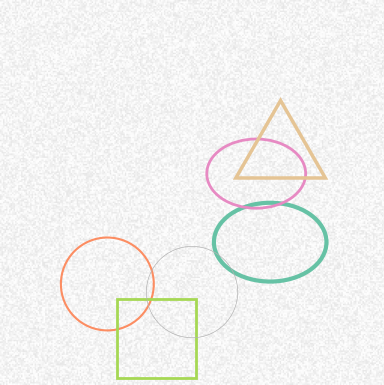[{"shape": "oval", "thickness": 3, "radius": 0.73, "center": [0.702, 0.371]}, {"shape": "circle", "thickness": 1.5, "radius": 0.6, "center": [0.279, 0.262]}, {"shape": "oval", "thickness": 2, "radius": 0.64, "center": [0.665, 0.549]}, {"shape": "square", "thickness": 2, "radius": 0.51, "center": [0.406, 0.122]}, {"shape": "triangle", "thickness": 2.5, "radius": 0.67, "center": [0.729, 0.605]}, {"shape": "circle", "thickness": 0.5, "radius": 0.59, "center": [0.499, 0.241]}]